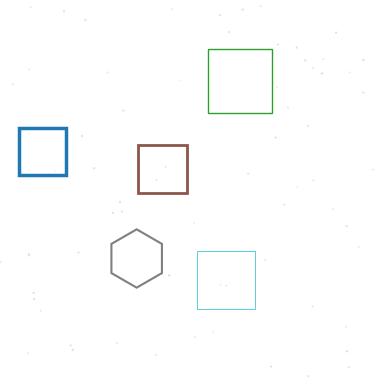[{"shape": "square", "thickness": 2.5, "radius": 0.3, "center": [0.11, 0.607]}, {"shape": "square", "thickness": 1, "radius": 0.42, "center": [0.623, 0.79]}, {"shape": "square", "thickness": 2, "radius": 0.31, "center": [0.422, 0.561]}, {"shape": "hexagon", "thickness": 1.5, "radius": 0.38, "center": [0.355, 0.329]}, {"shape": "square", "thickness": 0.5, "radius": 0.38, "center": [0.587, 0.273]}]